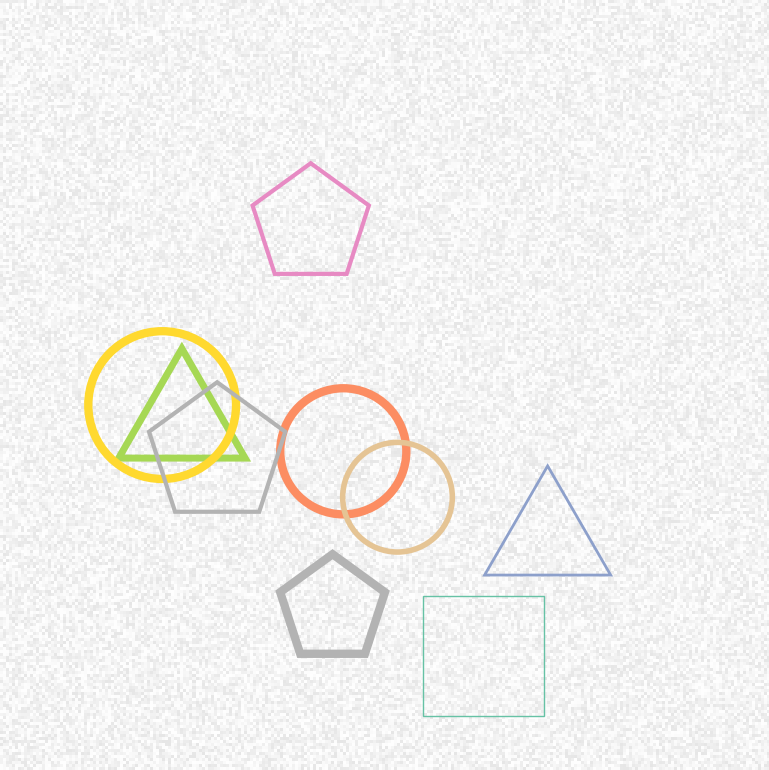[{"shape": "square", "thickness": 0.5, "radius": 0.39, "center": [0.628, 0.148]}, {"shape": "circle", "thickness": 3, "radius": 0.41, "center": [0.446, 0.414]}, {"shape": "triangle", "thickness": 1, "radius": 0.47, "center": [0.711, 0.3]}, {"shape": "pentagon", "thickness": 1.5, "radius": 0.4, "center": [0.404, 0.709]}, {"shape": "triangle", "thickness": 2.5, "radius": 0.47, "center": [0.236, 0.452]}, {"shape": "circle", "thickness": 3, "radius": 0.48, "center": [0.211, 0.474]}, {"shape": "circle", "thickness": 2, "radius": 0.36, "center": [0.516, 0.354]}, {"shape": "pentagon", "thickness": 1.5, "radius": 0.46, "center": [0.282, 0.411]}, {"shape": "pentagon", "thickness": 3, "radius": 0.36, "center": [0.432, 0.209]}]